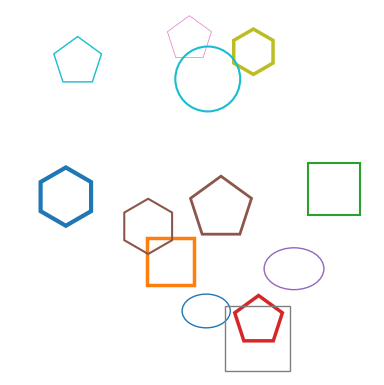[{"shape": "hexagon", "thickness": 3, "radius": 0.38, "center": [0.171, 0.489]}, {"shape": "oval", "thickness": 1, "radius": 0.31, "center": [0.536, 0.192]}, {"shape": "square", "thickness": 2.5, "radius": 0.3, "center": [0.443, 0.32]}, {"shape": "square", "thickness": 1.5, "radius": 0.34, "center": [0.867, 0.51]}, {"shape": "pentagon", "thickness": 2.5, "radius": 0.33, "center": [0.672, 0.167]}, {"shape": "oval", "thickness": 1, "radius": 0.39, "center": [0.764, 0.302]}, {"shape": "hexagon", "thickness": 1.5, "radius": 0.36, "center": [0.385, 0.412]}, {"shape": "pentagon", "thickness": 2, "radius": 0.42, "center": [0.574, 0.459]}, {"shape": "pentagon", "thickness": 0.5, "radius": 0.3, "center": [0.492, 0.899]}, {"shape": "square", "thickness": 1, "radius": 0.42, "center": [0.668, 0.121]}, {"shape": "hexagon", "thickness": 2.5, "radius": 0.29, "center": [0.658, 0.866]}, {"shape": "pentagon", "thickness": 1, "radius": 0.33, "center": [0.202, 0.84]}, {"shape": "circle", "thickness": 1.5, "radius": 0.42, "center": [0.54, 0.795]}]